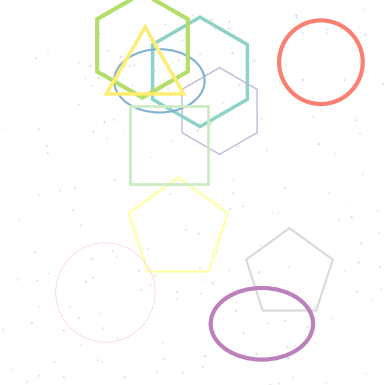[{"shape": "hexagon", "thickness": 2.5, "radius": 0.71, "center": [0.519, 0.813]}, {"shape": "pentagon", "thickness": 2, "radius": 0.67, "center": [0.463, 0.404]}, {"shape": "hexagon", "thickness": 1, "radius": 0.56, "center": [0.57, 0.712]}, {"shape": "circle", "thickness": 3, "radius": 0.54, "center": [0.834, 0.838]}, {"shape": "oval", "thickness": 1.5, "radius": 0.59, "center": [0.414, 0.79]}, {"shape": "hexagon", "thickness": 3, "radius": 0.68, "center": [0.37, 0.882]}, {"shape": "circle", "thickness": 0.5, "radius": 0.65, "center": [0.274, 0.24]}, {"shape": "pentagon", "thickness": 1.5, "radius": 0.59, "center": [0.752, 0.289]}, {"shape": "oval", "thickness": 3, "radius": 0.66, "center": [0.68, 0.159]}, {"shape": "square", "thickness": 2, "radius": 0.51, "center": [0.439, 0.623]}, {"shape": "triangle", "thickness": 2.5, "radius": 0.58, "center": [0.377, 0.814]}]